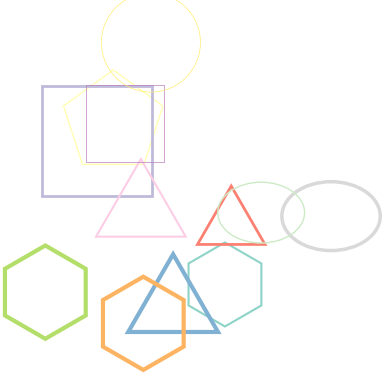[{"shape": "hexagon", "thickness": 1.5, "radius": 0.55, "center": [0.584, 0.261]}, {"shape": "pentagon", "thickness": 1, "radius": 0.68, "center": [0.294, 0.683]}, {"shape": "square", "thickness": 2, "radius": 0.71, "center": [0.253, 0.634]}, {"shape": "triangle", "thickness": 2, "radius": 0.51, "center": [0.601, 0.416]}, {"shape": "triangle", "thickness": 3, "radius": 0.67, "center": [0.45, 0.205]}, {"shape": "hexagon", "thickness": 3, "radius": 0.61, "center": [0.372, 0.16]}, {"shape": "hexagon", "thickness": 3, "radius": 0.61, "center": [0.118, 0.241]}, {"shape": "triangle", "thickness": 1.5, "radius": 0.67, "center": [0.366, 0.453]}, {"shape": "oval", "thickness": 2.5, "radius": 0.64, "center": [0.86, 0.439]}, {"shape": "square", "thickness": 0.5, "radius": 0.5, "center": [0.325, 0.68]}, {"shape": "oval", "thickness": 1, "radius": 0.56, "center": [0.678, 0.448]}, {"shape": "circle", "thickness": 0.5, "radius": 0.64, "center": [0.392, 0.889]}]